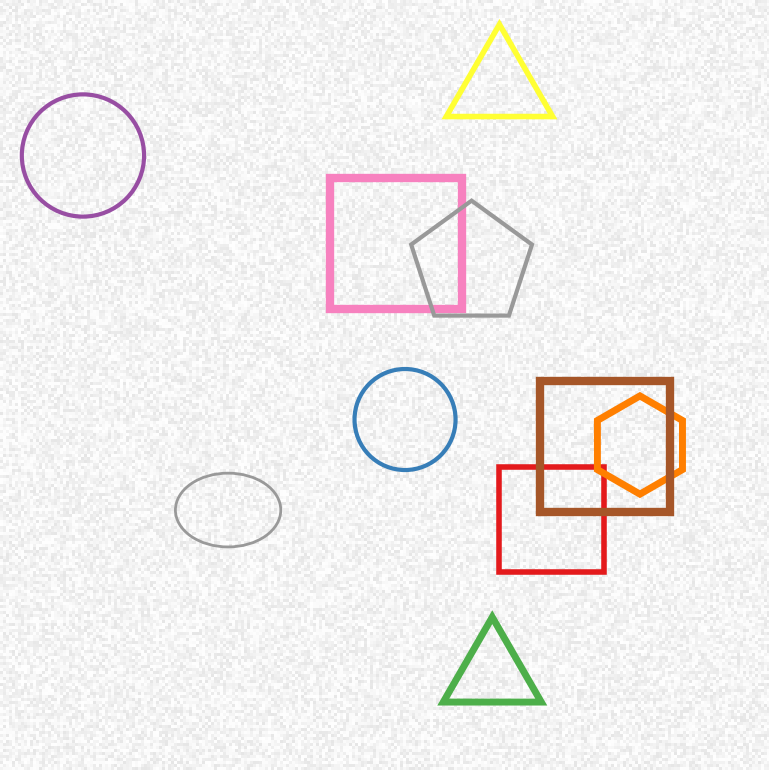[{"shape": "square", "thickness": 2, "radius": 0.34, "center": [0.716, 0.326]}, {"shape": "circle", "thickness": 1.5, "radius": 0.33, "center": [0.526, 0.455]}, {"shape": "triangle", "thickness": 2.5, "radius": 0.37, "center": [0.639, 0.125]}, {"shape": "circle", "thickness": 1.5, "radius": 0.4, "center": [0.108, 0.798]}, {"shape": "hexagon", "thickness": 2.5, "radius": 0.32, "center": [0.831, 0.422]}, {"shape": "triangle", "thickness": 2, "radius": 0.4, "center": [0.649, 0.889]}, {"shape": "square", "thickness": 3, "radius": 0.42, "center": [0.785, 0.42]}, {"shape": "square", "thickness": 3, "radius": 0.43, "center": [0.515, 0.684]}, {"shape": "pentagon", "thickness": 1.5, "radius": 0.41, "center": [0.612, 0.657]}, {"shape": "oval", "thickness": 1, "radius": 0.34, "center": [0.296, 0.338]}]